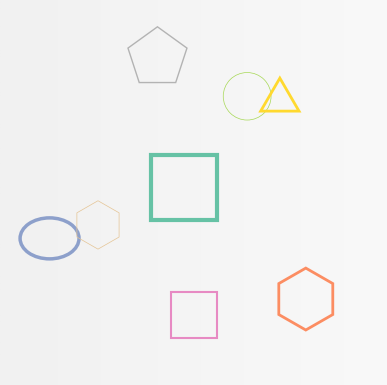[{"shape": "square", "thickness": 3, "radius": 0.42, "center": [0.474, 0.513]}, {"shape": "hexagon", "thickness": 2, "radius": 0.4, "center": [0.789, 0.223]}, {"shape": "oval", "thickness": 2.5, "radius": 0.38, "center": [0.128, 0.381]}, {"shape": "square", "thickness": 1.5, "radius": 0.3, "center": [0.5, 0.182]}, {"shape": "circle", "thickness": 0.5, "radius": 0.31, "center": [0.638, 0.75]}, {"shape": "triangle", "thickness": 2, "radius": 0.29, "center": [0.722, 0.74]}, {"shape": "hexagon", "thickness": 0.5, "radius": 0.31, "center": [0.253, 0.416]}, {"shape": "pentagon", "thickness": 1, "radius": 0.4, "center": [0.406, 0.85]}]